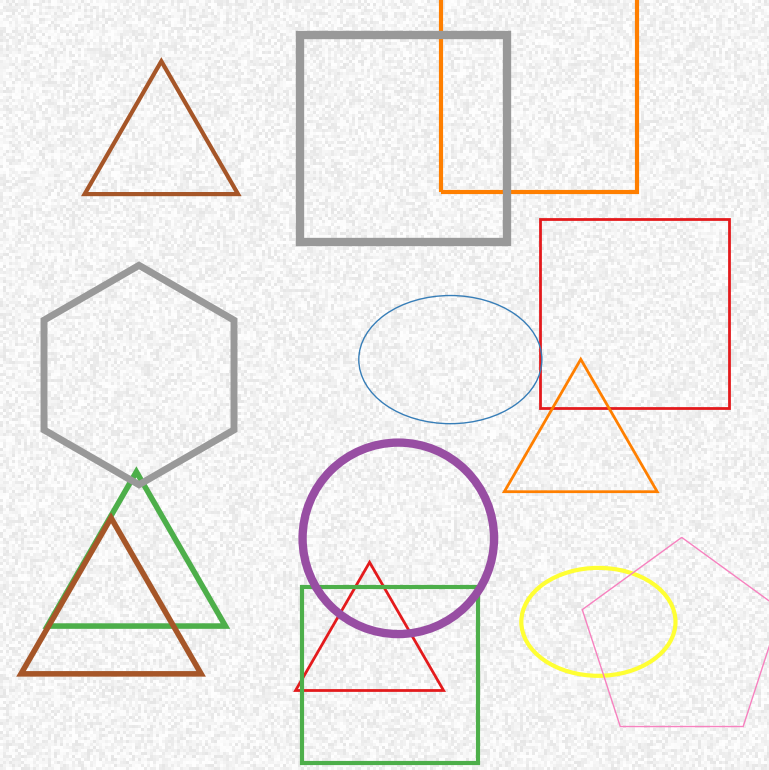[{"shape": "square", "thickness": 1, "radius": 0.61, "center": [0.824, 0.593]}, {"shape": "triangle", "thickness": 1, "radius": 0.55, "center": [0.48, 0.159]}, {"shape": "oval", "thickness": 0.5, "radius": 0.59, "center": [0.585, 0.533]}, {"shape": "square", "thickness": 1.5, "radius": 0.57, "center": [0.506, 0.123]}, {"shape": "triangle", "thickness": 2, "radius": 0.67, "center": [0.177, 0.254]}, {"shape": "circle", "thickness": 3, "radius": 0.62, "center": [0.517, 0.301]}, {"shape": "triangle", "thickness": 1, "radius": 0.57, "center": [0.754, 0.419]}, {"shape": "square", "thickness": 1.5, "radius": 0.64, "center": [0.7, 0.878]}, {"shape": "oval", "thickness": 1.5, "radius": 0.5, "center": [0.777, 0.192]}, {"shape": "triangle", "thickness": 1.5, "radius": 0.58, "center": [0.21, 0.805]}, {"shape": "triangle", "thickness": 2, "radius": 0.68, "center": [0.144, 0.192]}, {"shape": "pentagon", "thickness": 0.5, "radius": 0.68, "center": [0.885, 0.166]}, {"shape": "hexagon", "thickness": 2.5, "radius": 0.71, "center": [0.181, 0.513]}, {"shape": "square", "thickness": 3, "radius": 0.67, "center": [0.524, 0.82]}]